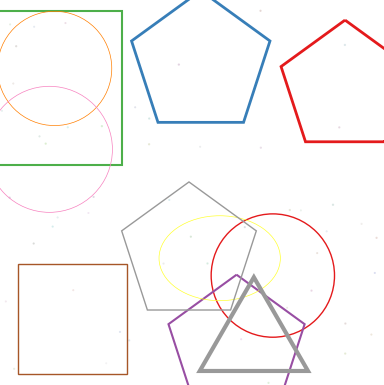[{"shape": "pentagon", "thickness": 2, "radius": 0.87, "center": [0.896, 0.773]}, {"shape": "circle", "thickness": 1, "radius": 0.8, "center": [0.709, 0.284]}, {"shape": "pentagon", "thickness": 2, "radius": 0.95, "center": [0.521, 0.835]}, {"shape": "square", "thickness": 1.5, "radius": 0.99, "center": [0.117, 0.771]}, {"shape": "pentagon", "thickness": 1.5, "radius": 0.93, "center": [0.614, 0.101]}, {"shape": "circle", "thickness": 0.5, "radius": 0.74, "center": [0.142, 0.822]}, {"shape": "oval", "thickness": 0.5, "radius": 0.79, "center": [0.571, 0.329]}, {"shape": "square", "thickness": 1, "radius": 0.71, "center": [0.188, 0.172]}, {"shape": "circle", "thickness": 0.5, "radius": 0.82, "center": [0.128, 0.612]}, {"shape": "triangle", "thickness": 3, "radius": 0.81, "center": [0.659, 0.118]}, {"shape": "pentagon", "thickness": 1, "radius": 0.92, "center": [0.491, 0.344]}]